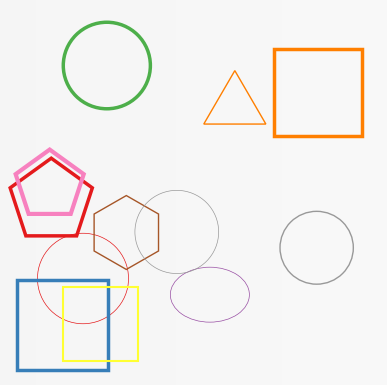[{"shape": "circle", "thickness": 0.5, "radius": 0.59, "center": [0.214, 0.277]}, {"shape": "pentagon", "thickness": 2.5, "radius": 0.56, "center": [0.132, 0.478]}, {"shape": "square", "thickness": 2.5, "radius": 0.59, "center": [0.16, 0.156]}, {"shape": "circle", "thickness": 2.5, "radius": 0.56, "center": [0.276, 0.83]}, {"shape": "oval", "thickness": 0.5, "radius": 0.51, "center": [0.542, 0.235]}, {"shape": "triangle", "thickness": 1, "radius": 0.46, "center": [0.606, 0.724]}, {"shape": "square", "thickness": 2.5, "radius": 0.57, "center": [0.82, 0.76]}, {"shape": "square", "thickness": 1.5, "radius": 0.48, "center": [0.259, 0.159]}, {"shape": "hexagon", "thickness": 1, "radius": 0.48, "center": [0.326, 0.396]}, {"shape": "pentagon", "thickness": 3, "radius": 0.46, "center": [0.128, 0.519]}, {"shape": "circle", "thickness": 1, "radius": 0.47, "center": [0.817, 0.356]}, {"shape": "circle", "thickness": 0.5, "radius": 0.54, "center": [0.456, 0.398]}]